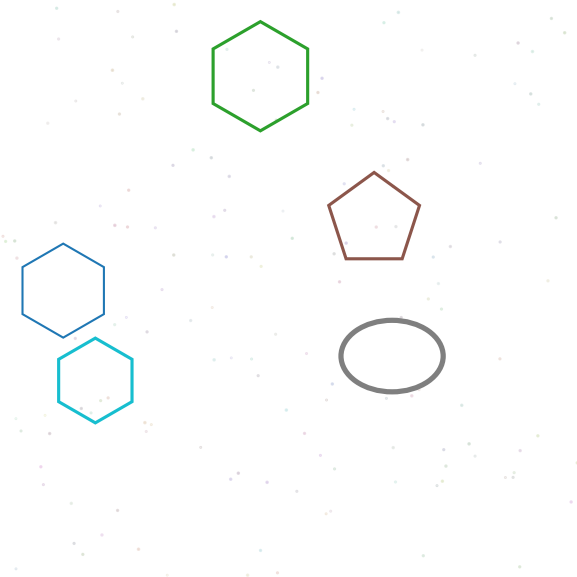[{"shape": "hexagon", "thickness": 1, "radius": 0.41, "center": [0.109, 0.496]}, {"shape": "hexagon", "thickness": 1.5, "radius": 0.47, "center": [0.451, 0.867]}, {"shape": "pentagon", "thickness": 1.5, "radius": 0.41, "center": [0.648, 0.618]}, {"shape": "oval", "thickness": 2.5, "radius": 0.44, "center": [0.679, 0.383]}, {"shape": "hexagon", "thickness": 1.5, "radius": 0.37, "center": [0.165, 0.34]}]